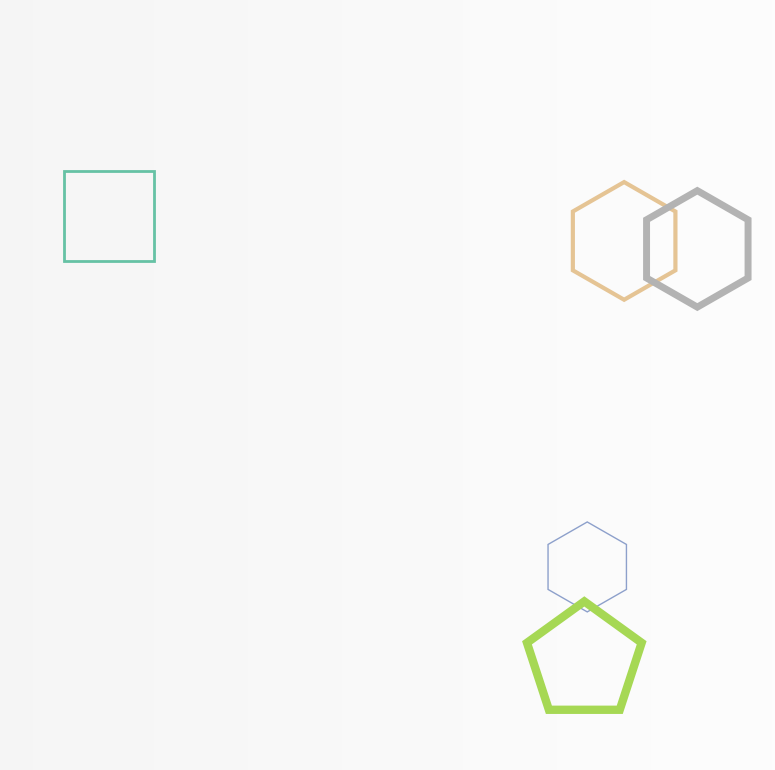[{"shape": "square", "thickness": 1, "radius": 0.29, "center": [0.141, 0.719]}, {"shape": "hexagon", "thickness": 0.5, "radius": 0.29, "center": [0.758, 0.264]}, {"shape": "pentagon", "thickness": 3, "radius": 0.39, "center": [0.754, 0.141]}, {"shape": "hexagon", "thickness": 1.5, "radius": 0.38, "center": [0.805, 0.687]}, {"shape": "hexagon", "thickness": 2.5, "radius": 0.38, "center": [0.9, 0.677]}]